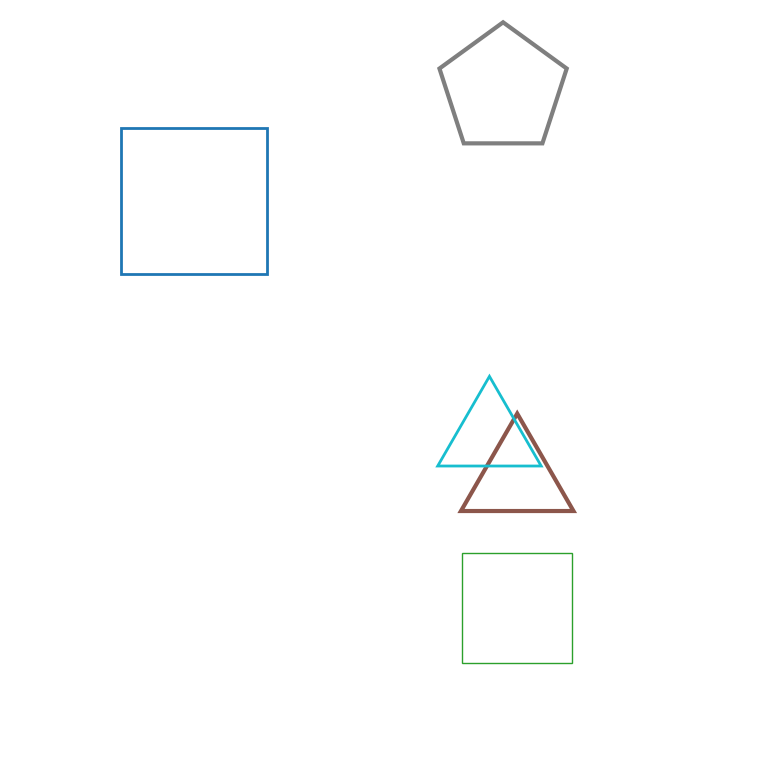[{"shape": "square", "thickness": 1, "radius": 0.47, "center": [0.252, 0.739]}, {"shape": "square", "thickness": 0.5, "radius": 0.36, "center": [0.671, 0.21]}, {"shape": "triangle", "thickness": 1.5, "radius": 0.42, "center": [0.672, 0.379]}, {"shape": "pentagon", "thickness": 1.5, "radius": 0.43, "center": [0.653, 0.884]}, {"shape": "triangle", "thickness": 1, "radius": 0.39, "center": [0.636, 0.434]}]